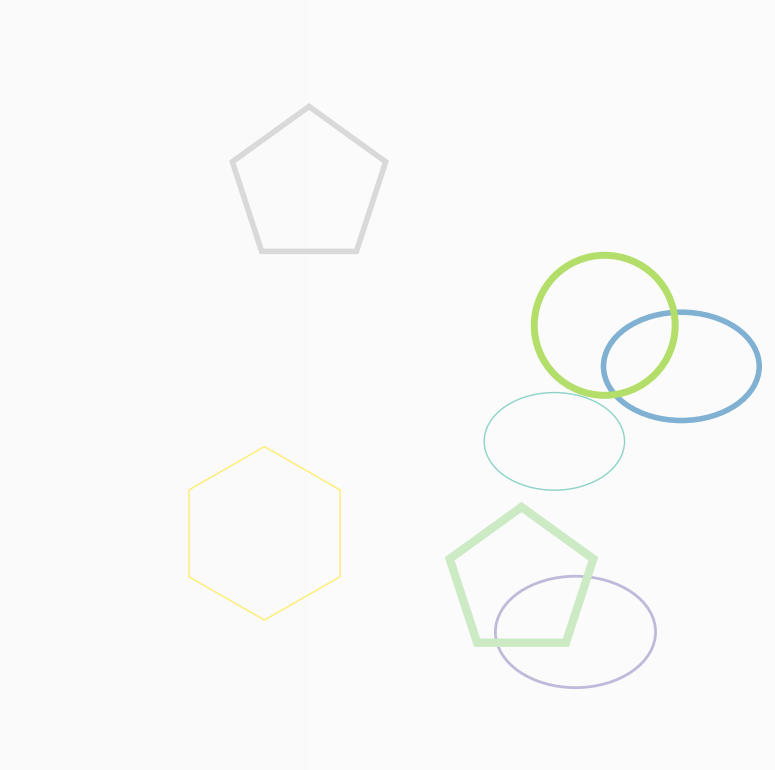[{"shape": "oval", "thickness": 0.5, "radius": 0.45, "center": [0.715, 0.427]}, {"shape": "oval", "thickness": 1, "radius": 0.52, "center": [0.743, 0.179]}, {"shape": "oval", "thickness": 2, "radius": 0.5, "center": [0.879, 0.524]}, {"shape": "circle", "thickness": 2.5, "radius": 0.45, "center": [0.78, 0.578]}, {"shape": "pentagon", "thickness": 2, "radius": 0.52, "center": [0.399, 0.758]}, {"shape": "pentagon", "thickness": 3, "radius": 0.49, "center": [0.673, 0.244]}, {"shape": "hexagon", "thickness": 0.5, "radius": 0.56, "center": [0.341, 0.307]}]